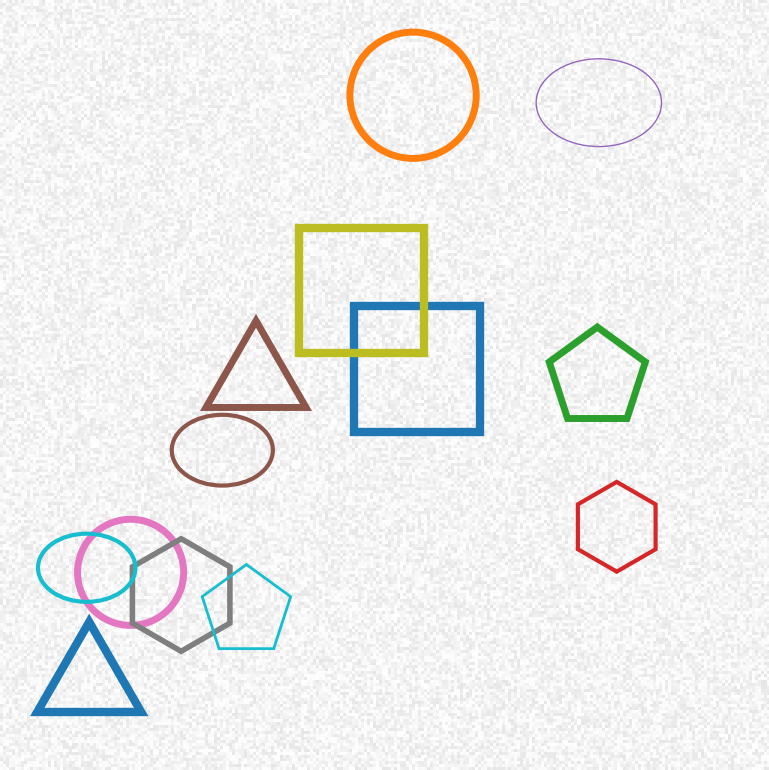[{"shape": "square", "thickness": 3, "radius": 0.41, "center": [0.542, 0.52]}, {"shape": "triangle", "thickness": 3, "radius": 0.39, "center": [0.116, 0.114]}, {"shape": "circle", "thickness": 2.5, "radius": 0.41, "center": [0.536, 0.876]}, {"shape": "pentagon", "thickness": 2.5, "radius": 0.33, "center": [0.776, 0.51]}, {"shape": "hexagon", "thickness": 1.5, "radius": 0.29, "center": [0.801, 0.316]}, {"shape": "oval", "thickness": 0.5, "radius": 0.41, "center": [0.778, 0.867]}, {"shape": "triangle", "thickness": 2.5, "radius": 0.37, "center": [0.332, 0.508]}, {"shape": "oval", "thickness": 1.5, "radius": 0.33, "center": [0.289, 0.415]}, {"shape": "circle", "thickness": 2.5, "radius": 0.34, "center": [0.17, 0.257]}, {"shape": "hexagon", "thickness": 2, "radius": 0.37, "center": [0.235, 0.227]}, {"shape": "square", "thickness": 3, "radius": 0.41, "center": [0.469, 0.623]}, {"shape": "oval", "thickness": 1.5, "radius": 0.32, "center": [0.113, 0.263]}, {"shape": "pentagon", "thickness": 1, "radius": 0.3, "center": [0.32, 0.206]}]